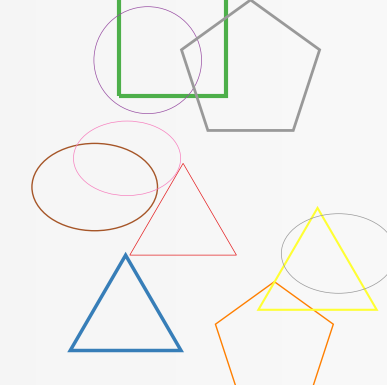[{"shape": "triangle", "thickness": 0.5, "radius": 0.79, "center": [0.473, 0.417]}, {"shape": "triangle", "thickness": 2.5, "radius": 0.83, "center": [0.324, 0.172]}, {"shape": "square", "thickness": 3, "radius": 0.69, "center": [0.446, 0.887]}, {"shape": "circle", "thickness": 0.5, "radius": 0.69, "center": [0.381, 0.844]}, {"shape": "pentagon", "thickness": 1, "radius": 0.8, "center": [0.708, 0.108]}, {"shape": "triangle", "thickness": 1.5, "radius": 0.88, "center": [0.819, 0.284]}, {"shape": "oval", "thickness": 1, "radius": 0.81, "center": [0.244, 0.514]}, {"shape": "oval", "thickness": 0.5, "radius": 0.69, "center": [0.328, 0.589]}, {"shape": "pentagon", "thickness": 2, "radius": 0.94, "center": [0.647, 0.813]}, {"shape": "oval", "thickness": 0.5, "radius": 0.74, "center": [0.874, 0.342]}]